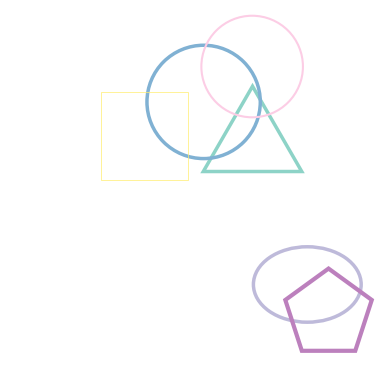[{"shape": "triangle", "thickness": 2.5, "radius": 0.74, "center": [0.656, 0.628]}, {"shape": "oval", "thickness": 2.5, "radius": 0.7, "center": [0.798, 0.261]}, {"shape": "circle", "thickness": 2.5, "radius": 0.74, "center": [0.529, 0.735]}, {"shape": "circle", "thickness": 1.5, "radius": 0.66, "center": [0.655, 0.827]}, {"shape": "pentagon", "thickness": 3, "radius": 0.59, "center": [0.853, 0.184]}, {"shape": "square", "thickness": 0.5, "radius": 0.57, "center": [0.376, 0.646]}]